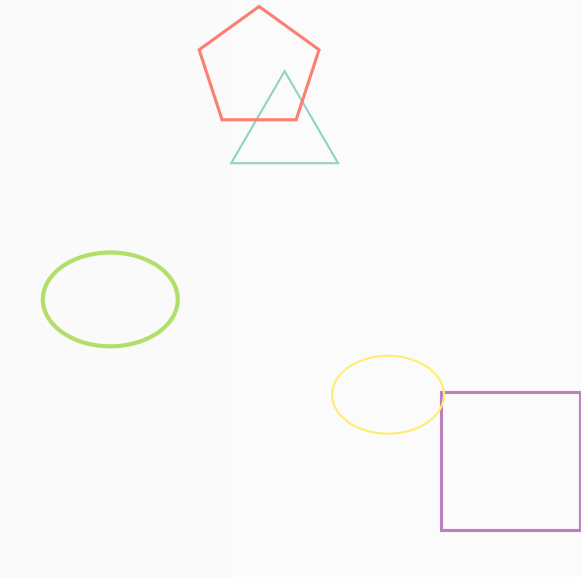[{"shape": "triangle", "thickness": 1, "radius": 0.53, "center": [0.49, 0.77]}, {"shape": "pentagon", "thickness": 1.5, "radius": 0.54, "center": [0.446, 0.879]}, {"shape": "oval", "thickness": 2, "radius": 0.58, "center": [0.19, 0.481]}, {"shape": "square", "thickness": 1.5, "radius": 0.6, "center": [0.878, 0.2]}, {"shape": "oval", "thickness": 1, "radius": 0.48, "center": [0.668, 0.316]}]